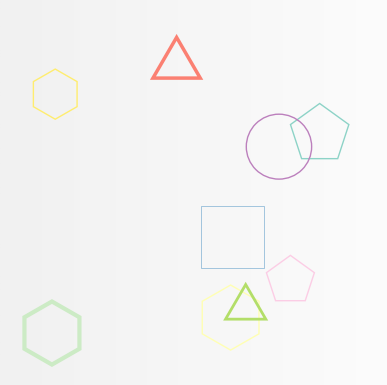[{"shape": "pentagon", "thickness": 1, "radius": 0.4, "center": [0.825, 0.652]}, {"shape": "hexagon", "thickness": 1, "radius": 0.42, "center": [0.595, 0.175]}, {"shape": "triangle", "thickness": 2.5, "radius": 0.35, "center": [0.456, 0.832]}, {"shape": "square", "thickness": 0.5, "radius": 0.4, "center": [0.6, 0.383]}, {"shape": "triangle", "thickness": 2, "radius": 0.3, "center": [0.634, 0.201]}, {"shape": "pentagon", "thickness": 1, "radius": 0.33, "center": [0.749, 0.272]}, {"shape": "circle", "thickness": 1, "radius": 0.42, "center": [0.72, 0.619]}, {"shape": "hexagon", "thickness": 3, "radius": 0.41, "center": [0.134, 0.135]}, {"shape": "hexagon", "thickness": 1, "radius": 0.33, "center": [0.143, 0.755]}]